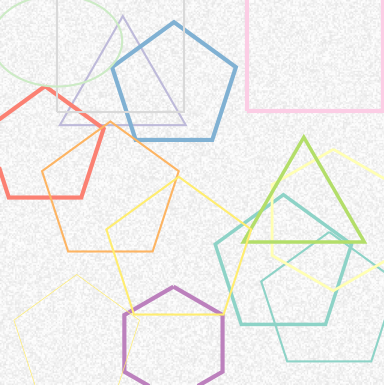[{"shape": "pentagon", "thickness": 2.5, "radius": 0.93, "center": [0.736, 0.308]}, {"shape": "pentagon", "thickness": 1.5, "radius": 0.93, "center": [0.855, 0.212]}, {"shape": "hexagon", "thickness": 2, "radius": 0.92, "center": [0.866, 0.428]}, {"shape": "triangle", "thickness": 1.5, "radius": 0.94, "center": [0.319, 0.769]}, {"shape": "pentagon", "thickness": 3, "radius": 0.8, "center": [0.117, 0.616]}, {"shape": "pentagon", "thickness": 3, "radius": 0.85, "center": [0.452, 0.773]}, {"shape": "pentagon", "thickness": 1.5, "radius": 0.93, "center": [0.287, 0.498]}, {"shape": "triangle", "thickness": 2.5, "radius": 0.91, "center": [0.789, 0.462]}, {"shape": "square", "thickness": 3, "radius": 0.88, "center": [0.819, 0.889]}, {"shape": "square", "thickness": 1.5, "radius": 0.83, "center": [0.313, 0.874]}, {"shape": "hexagon", "thickness": 3, "radius": 0.74, "center": [0.451, 0.108]}, {"shape": "oval", "thickness": 1.5, "radius": 0.85, "center": [0.148, 0.894]}, {"shape": "pentagon", "thickness": 0.5, "radius": 0.86, "center": [0.199, 0.116]}, {"shape": "pentagon", "thickness": 1.5, "radius": 0.99, "center": [0.464, 0.343]}]